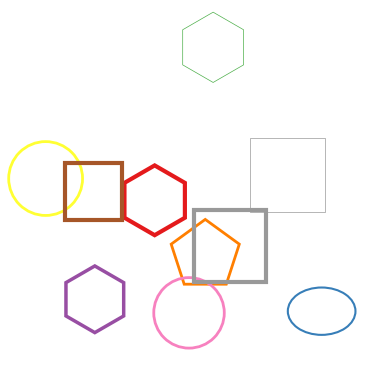[{"shape": "hexagon", "thickness": 3, "radius": 0.45, "center": [0.402, 0.48]}, {"shape": "oval", "thickness": 1.5, "radius": 0.44, "center": [0.835, 0.192]}, {"shape": "hexagon", "thickness": 0.5, "radius": 0.46, "center": [0.554, 0.877]}, {"shape": "hexagon", "thickness": 2.5, "radius": 0.43, "center": [0.246, 0.223]}, {"shape": "pentagon", "thickness": 2, "radius": 0.47, "center": [0.533, 0.337]}, {"shape": "circle", "thickness": 2, "radius": 0.48, "center": [0.119, 0.536]}, {"shape": "square", "thickness": 3, "radius": 0.37, "center": [0.243, 0.502]}, {"shape": "circle", "thickness": 2, "radius": 0.46, "center": [0.491, 0.187]}, {"shape": "square", "thickness": 0.5, "radius": 0.48, "center": [0.746, 0.546]}, {"shape": "square", "thickness": 3, "radius": 0.47, "center": [0.597, 0.361]}]